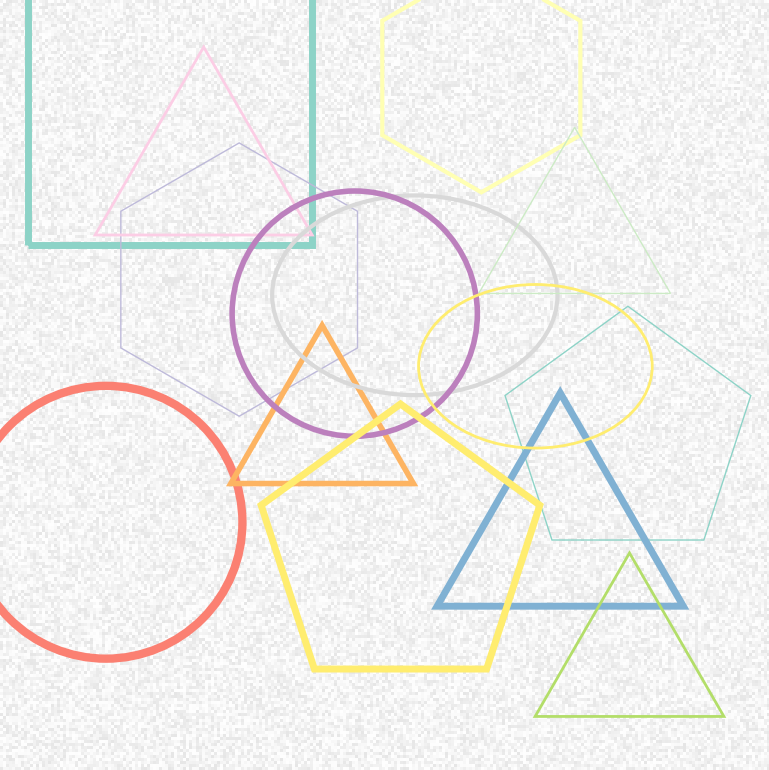[{"shape": "square", "thickness": 2.5, "radius": 0.92, "center": [0.221, 0.865]}, {"shape": "pentagon", "thickness": 0.5, "radius": 0.84, "center": [0.815, 0.434]}, {"shape": "hexagon", "thickness": 1.5, "radius": 0.74, "center": [0.625, 0.899]}, {"shape": "hexagon", "thickness": 0.5, "radius": 0.89, "center": [0.311, 0.637]}, {"shape": "circle", "thickness": 3, "radius": 0.89, "center": [0.138, 0.322]}, {"shape": "triangle", "thickness": 2.5, "radius": 0.92, "center": [0.728, 0.305]}, {"shape": "triangle", "thickness": 2, "radius": 0.68, "center": [0.418, 0.44]}, {"shape": "triangle", "thickness": 1, "radius": 0.71, "center": [0.818, 0.14]}, {"shape": "triangle", "thickness": 1, "radius": 0.81, "center": [0.265, 0.776]}, {"shape": "oval", "thickness": 1.5, "radius": 0.93, "center": [0.539, 0.617]}, {"shape": "circle", "thickness": 2, "radius": 0.8, "center": [0.461, 0.593]}, {"shape": "triangle", "thickness": 0.5, "radius": 0.72, "center": [0.746, 0.691]}, {"shape": "pentagon", "thickness": 2.5, "radius": 0.95, "center": [0.52, 0.285]}, {"shape": "oval", "thickness": 1, "radius": 0.76, "center": [0.695, 0.524]}]